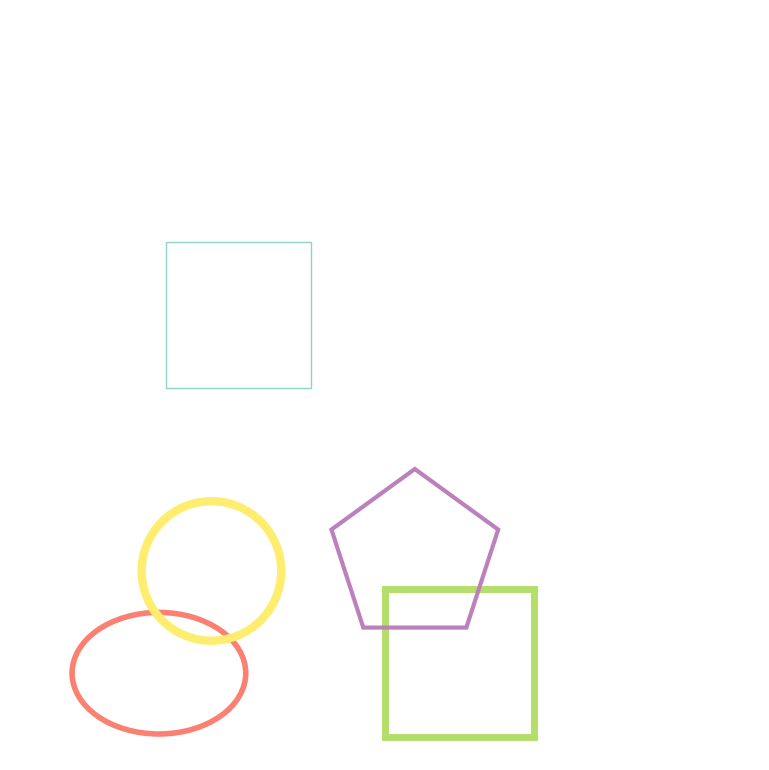[{"shape": "square", "thickness": 0.5, "radius": 0.47, "center": [0.31, 0.591]}, {"shape": "oval", "thickness": 2, "radius": 0.56, "center": [0.206, 0.126]}, {"shape": "square", "thickness": 2.5, "radius": 0.48, "center": [0.597, 0.139]}, {"shape": "pentagon", "thickness": 1.5, "radius": 0.57, "center": [0.539, 0.277]}, {"shape": "circle", "thickness": 3, "radius": 0.45, "center": [0.275, 0.259]}]